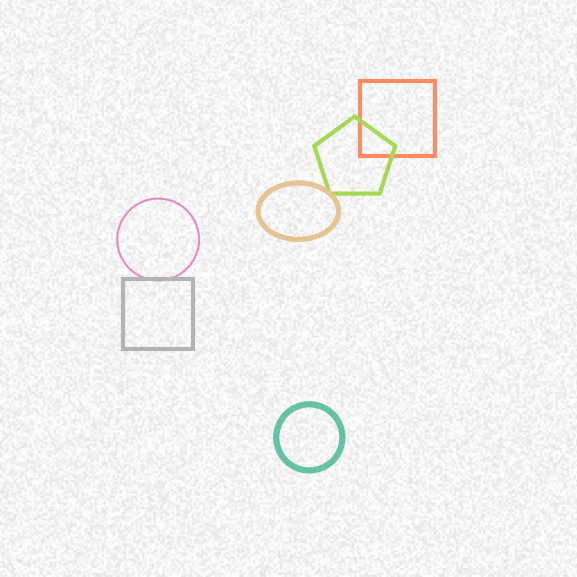[{"shape": "circle", "thickness": 3, "radius": 0.29, "center": [0.536, 0.242]}, {"shape": "square", "thickness": 2, "radius": 0.33, "center": [0.688, 0.794]}, {"shape": "circle", "thickness": 1, "radius": 0.35, "center": [0.274, 0.584]}, {"shape": "pentagon", "thickness": 2, "radius": 0.37, "center": [0.614, 0.724]}, {"shape": "oval", "thickness": 2.5, "radius": 0.35, "center": [0.517, 0.633]}, {"shape": "square", "thickness": 2, "radius": 0.3, "center": [0.274, 0.456]}]